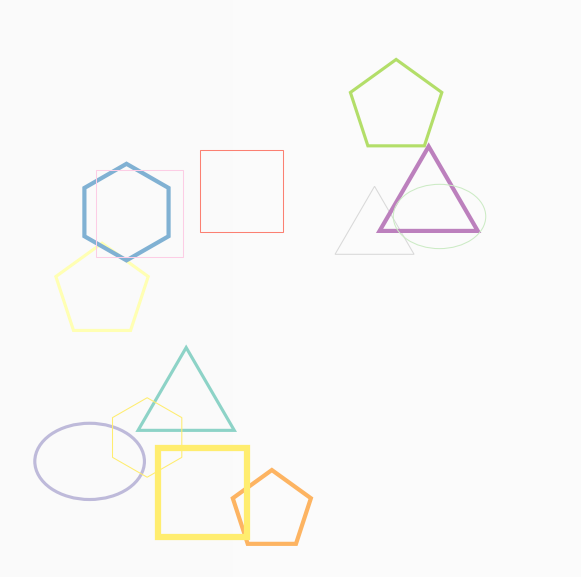[{"shape": "triangle", "thickness": 1.5, "radius": 0.48, "center": [0.32, 0.302]}, {"shape": "pentagon", "thickness": 1.5, "radius": 0.42, "center": [0.176, 0.494]}, {"shape": "oval", "thickness": 1.5, "radius": 0.47, "center": [0.154, 0.2]}, {"shape": "square", "thickness": 0.5, "radius": 0.36, "center": [0.415, 0.668]}, {"shape": "hexagon", "thickness": 2, "radius": 0.42, "center": [0.218, 0.632]}, {"shape": "pentagon", "thickness": 2, "radius": 0.35, "center": [0.468, 0.115]}, {"shape": "pentagon", "thickness": 1.5, "radius": 0.41, "center": [0.682, 0.813]}, {"shape": "square", "thickness": 0.5, "radius": 0.38, "center": [0.24, 0.63]}, {"shape": "triangle", "thickness": 0.5, "radius": 0.39, "center": [0.644, 0.598]}, {"shape": "triangle", "thickness": 2, "radius": 0.49, "center": [0.737, 0.648]}, {"shape": "oval", "thickness": 0.5, "radius": 0.4, "center": [0.756, 0.624]}, {"shape": "hexagon", "thickness": 0.5, "radius": 0.34, "center": [0.253, 0.242]}, {"shape": "square", "thickness": 3, "radius": 0.38, "center": [0.349, 0.146]}]